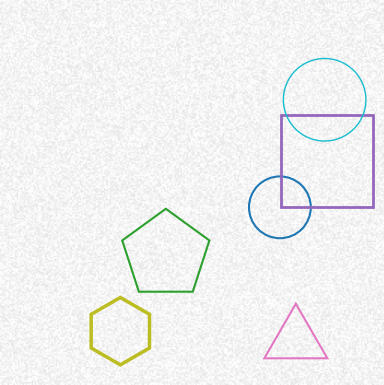[{"shape": "circle", "thickness": 1.5, "radius": 0.4, "center": [0.727, 0.462]}, {"shape": "pentagon", "thickness": 1.5, "radius": 0.6, "center": [0.431, 0.339]}, {"shape": "square", "thickness": 2, "radius": 0.6, "center": [0.849, 0.581]}, {"shape": "triangle", "thickness": 1.5, "radius": 0.47, "center": [0.768, 0.117]}, {"shape": "hexagon", "thickness": 2.5, "radius": 0.44, "center": [0.313, 0.14]}, {"shape": "circle", "thickness": 1, "radius": 0.54, "center": [0.843, 0.741]}]